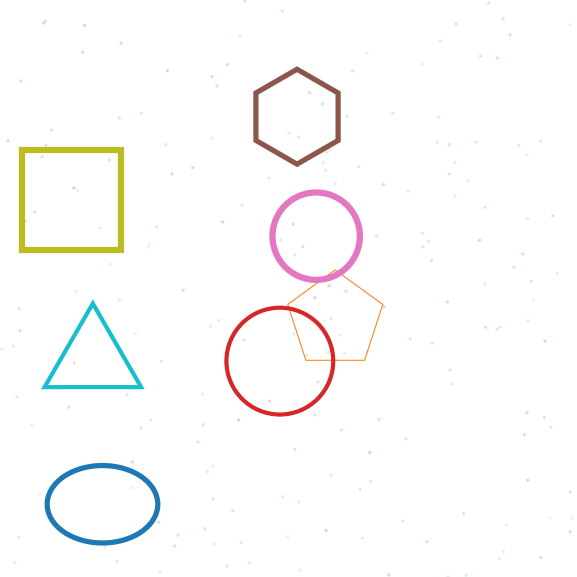[{"shape": "oval", "thickness": 2.5, "radius": 0.48, "center": [0.177, 0.126]}, {"shape": "pentagon", "thickness": 0.5, "radius": 0.43, "center": [0.58, 0.445]}, {"shape": "circle", "thickness": 2, "radius": 0.46, "center": [0.485, 0.374]}, {"shape": "hexagon", "thickness": 2.5, "radius": 0.41, "center": [0.514, 0.797]}, {"shape": "circle", "thickness": 3, "radius": 0.38, "center": [0.548, 0.59]}, {"shape": "square", "thickness": 3, "radius": 0.43, "center": [0.123, 0.653]}, {"shape": "triangle", "thickness": 2, "radius": 0.48, "center": [0.161, 0.377]}]